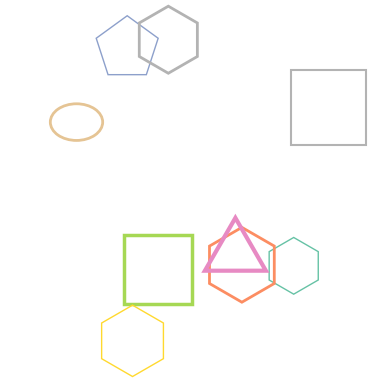[{"shape": "hexagon", "thickness": 1, "radius": 0.37, "center": [0.763, 0.31]}, {"shape": "hexagon", "thickness": 2, "radius": 0.49, "center": [0.628, 0.312]}, {"shape": "pentagon", "thickness": 1, "radius": 0.42, "center": [0.33, 0.874]}, {"shape": "triangle", "thickness": 3, "radius": 0.46, "center": [0.611, 0.343]}, {"shape": "square", "thickness": 2.5, "radius": 0.45, "center": [0.41, 0.3]}, {"shape": "hexagon", "thickness": 1, "radius": 0.46, "center": [0.344, 0.115]}, {"shape": "oval", "thickness": 2, "radius": 0.34, "center": [0.199, 0.683]}, {"shape": "square", "thickness": 1.5, "radius": 0.49, "center": [0.854, 0.721]}, {"shape": "hexagon", "thickness": 2, "radius": 0.44, "center": [0.437, 0.897]}]